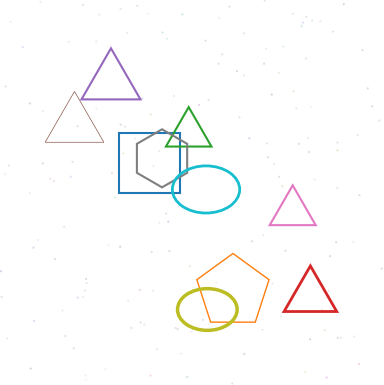[{"shape": "square", "thickness": 1.5, "radius": 0.39, "center": [0.388, 0.577]}, {"shape": "pentagon", "thickness": 1, "radius": 0.49, "center": [0.605, 0.243]}, {"shape": "triangle", "thickness": 1.5, "radius": 0.34, "center": [0.49, 0.653]}, {"shape": "triangle", "thickness": 2, "radius": 0.39, "center": [0.806, 0.23]}, {"shape": "triangle", "thickness": 1.5, "radius": 0.44, "center": [0.288, 0.786]}, {"shape": "triangle", "thickness": 0.5, "radius": 0.44, "center": [0.194, 0.675]}, {"shape": "triangle", "thickness": 1.5, "radius": 0.34, "center": [0.76, 0.45]}, {"shape": "hexagon", "thickness": 1.5, "radius": 0.38, "center": [0.421, 0.589]}, {"shape": "oval", "thickness": 2.5, "radius": 0.39, "center": [0.539, 0.196]}, {"shape": "oval", "thickness": 2, "radius": 0.44, "center": [0.535, 0.508]}]